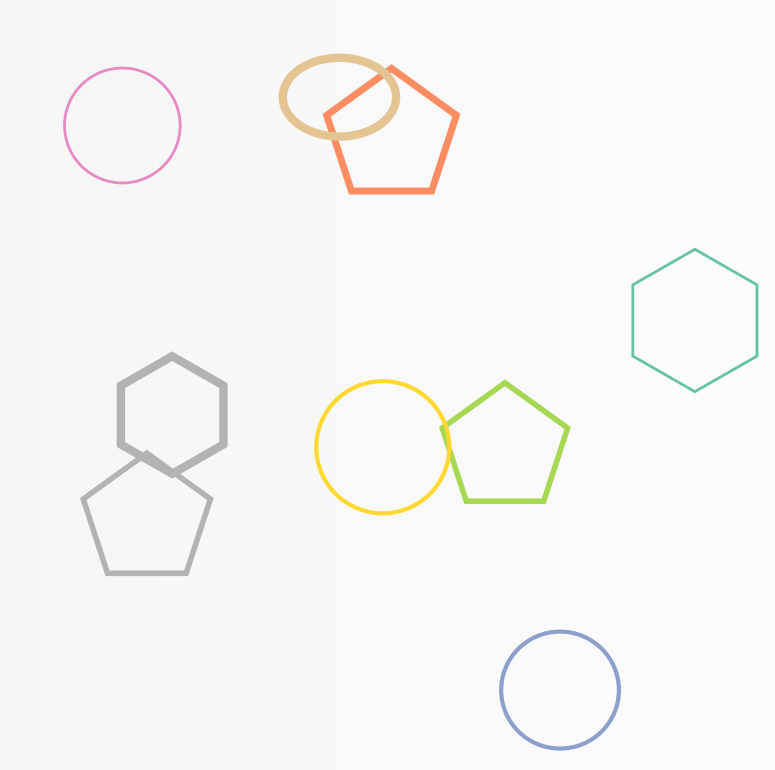[{"shape": "hexagon", "thickness": 1, "radius": 0.46, "center": [0.897, 0.584]}, {"shape": "pentagon", "thickness": 2.5, "radius": 0.44, "center": [0.505, 0.823]}, {"shape": "circle", "thickness": 1.5, "radius": 0.38, "center": [0.723, 0.104]}, {"shape": "circle", "thickness": 1, "radius": 0.37, "center": [0.158, 0.837]}, {"shape": "pentagon", "thickness": 2, "radius": 0.43, "center": [0.652, 0.418]}, {"shape": "circle", "thickness": 1.5, "radius": 0.43, "center": [0.494, 0.419]}, {"shape": "oval", "thickness": 3, "radius": 0.37, "center": [0.438, 0.874]}, {"shape": "hexagon", "thickness": 3, "radius": 0.38, "center": [0.222, 0.461]}, {"shape": "pentagon", "thickness": 2, "radius": 0.43, "center": [0.189, 0.325]}]